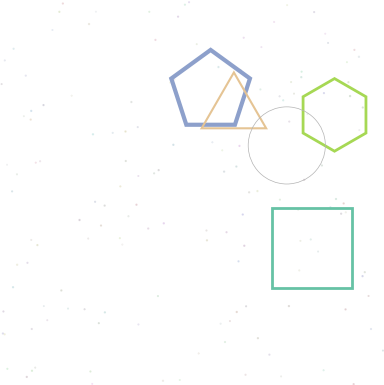[{"shape": "square", "thickness": 2, "radius": 0.52, "center": [0.811, 0.356]}, {"shape": "pentagon", "thickness": 3, "radius": 0.54, "center": [0.547, 0.763]}, {"shape": "hexagon", "thickness": 2, "radius": 0.47, "center": [0.869, 0.702]}, {"shape": "triangle", "thickness": 1.5, "radius": 0.48, "center": [0.608, 0.715]}, {"shape": "circle", "thickness": 0.5, "radius": 0.5, "center": [0.745, 0.622]}]